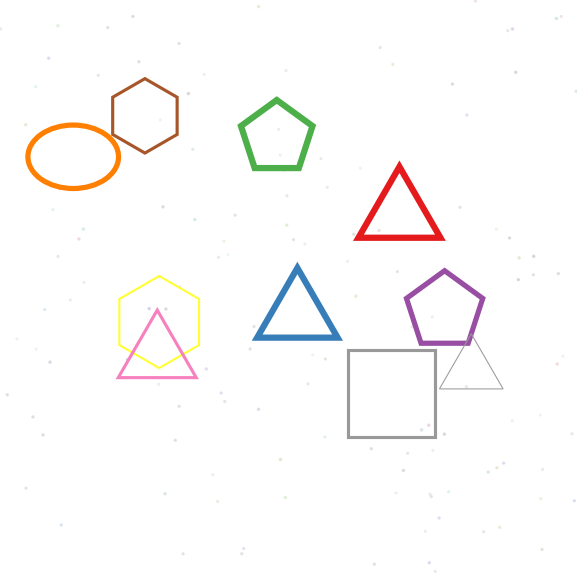[{"shape": "triangle", "thickness": 3, "radius": 0.41, "center": [0.692, 0.628]}, {"shape": "triangle", "thickness": 3, "radius": 0.4, "center": [0.515, 0.455]}, {"shape": "pentagon", "thickness": 3, "radius": 0.33, "center": [0.479, 0.761]}, {"shape": "pentagon", "thickness": 2.5, "radius": 0.35, "center": [0.77, 0.461]}, {"shape": "oval", "thickness": 2.5, "radius": 0.39, "center": [0.127, 0.728]}, {"shape": "hexagon", "thickness": 1, "radius": 0.4, "center": [0.276, 0.441]}, {"shape": "hexagon", "thickness": 1.5, "radius": 0.32, "center": [0.251, 0.799]}, {"shape": "triangle", "thickness": 1.5, "radius": 0.39, "center": [0.272, 0.384]}, {"shape": "triangle", "thickness": 0.5, "radius": 0.32, "center": [0.816, 0.358]}, {"shape": "square", "thickness": 1.5, "radius": 0.38, "center": [0.678, 0.317]}]